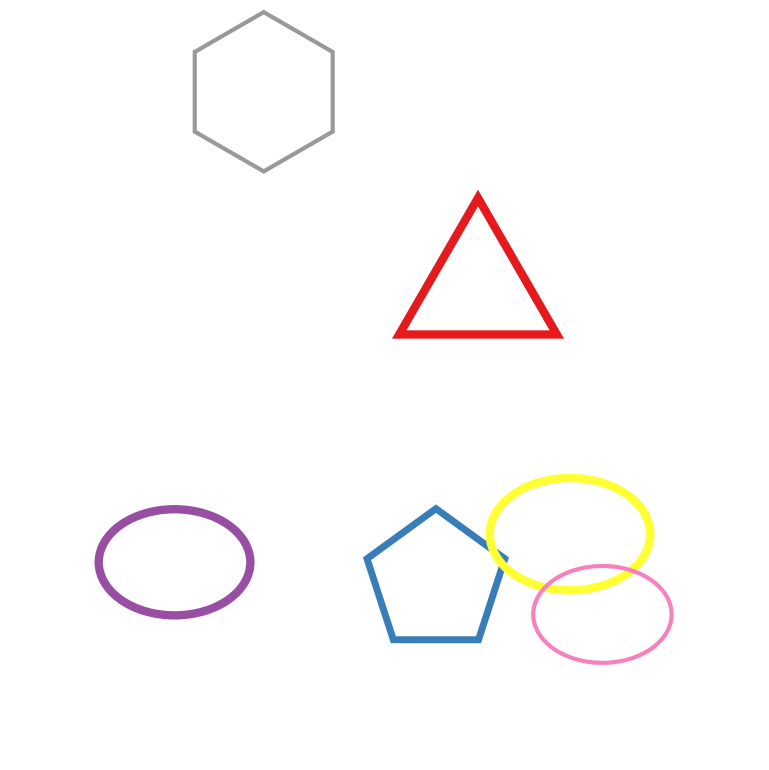[{"shape": "triangle", "thickness": 3, "radius": 0.59, "center": [0.621, 0.625]}, {"shape": "pentagon", "thickness": 2.5, "radius": 0.47, "center": [0.566, 0.245]}, {"shape": "oval", "thickness": 3, "radius": 0.49, "center": [0.227, 0.27]}, {"shape": "oval", "thickness": 3, "radius": 0.52, "center": [0.74, 0.306]}, {"shape": "oval", "thickness": 1.5, "radius": 0.45, "center": [0.782, 0.202]}, {"shape": "hexagon", "thickness": 1.5, "radius": 0.52, "center": [0.342, 0.881]}]